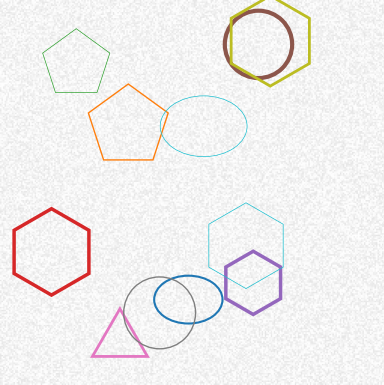[{"shape": "oval", "thickness": 1.5, "radius": 0.44, "center": [0.489, 0.222]}, {"shape": "pentagon", "thickness": 1, "radius": 0.54, "center": [0.333, 0.673]}, {"shape": "pentagon", "thickness": 0.5, "radius": 0.46, "center": [0.198, 0.834]}, {"shape": "hexagon", "thickness": 2.5, "radius": 0.56, "center": [0.134, 0.346]}, {"shape": "hexagon", "thickness": 2.5, "radius": 0.41, "center": [0.658, 0.265]}, {"shape": "circle", "thickness": 3, "radius": 0.44, "center": [0.671, 0.885]}, {"shape": "triangle", "thickness": 2, "radius": 0.41, "center": [0.312, 0.115]}, {"shape": "circle", "thickness": 1, "radius": 0.47, "center": [0.415, 0.187]}, {"shape": "hexagon", "thickness": 2, "radius": 0.59, "center": [0.702, 0.894]}, {"shape": "oval", "thickness": 0.5, "radius": 0.56, "center": [0.529, 0.672]}, {"shape": "hexagon", "thickness": 0.5, "radius": 0.56, "center": [0.639, 0.362]}]